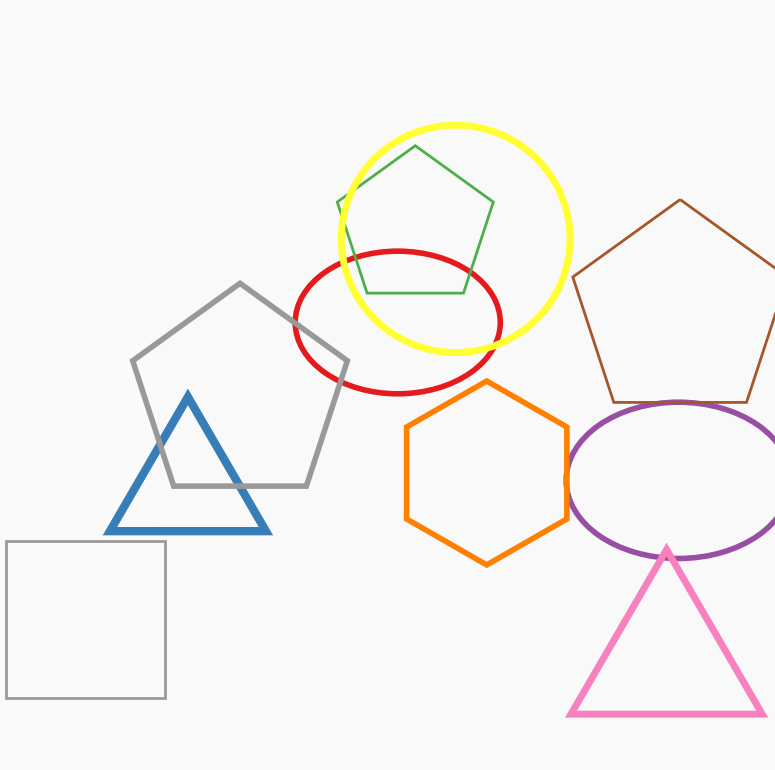[{"shape": "oval", "thickness": 2, "radius": 0.66, "center": [0.513, 0.581]}, {"shape": "triangle", "thickness": 3, "radius": 0.58, "center": [0.242, 0.368]}, {"shape": "pentagon", "thickness": 1, "radius": 0.53, "center": [0.536, 0.705]}, {"shape": "oval", "thickness": 2, "radius": 0.72, "center": [0.876, 0.376]}, {"shape": "hexagon", "thickness": 2, "radius": 0.6, "center": [0.628, 0.386]}, {"shape": "circle", "thickness": 2.5, "radius": 0.74, "center": [0.588, 0.69]}, {"shape": "pentagon", "thickness": 1, "radius": 0.73, "center": [0.878, 0.595]}, {"shape": "triangle", "thickness": 2.5, "radius": 0.71, "center": [0.86, 0.144]}, {"shape": "pentagon", "thickness": 2, "radius": 0.73, "center": [0.31, 0.486]}, {"shape": "square", "thickness": 1, "radius": 0.51, "center": [0.11, 0.195]}]